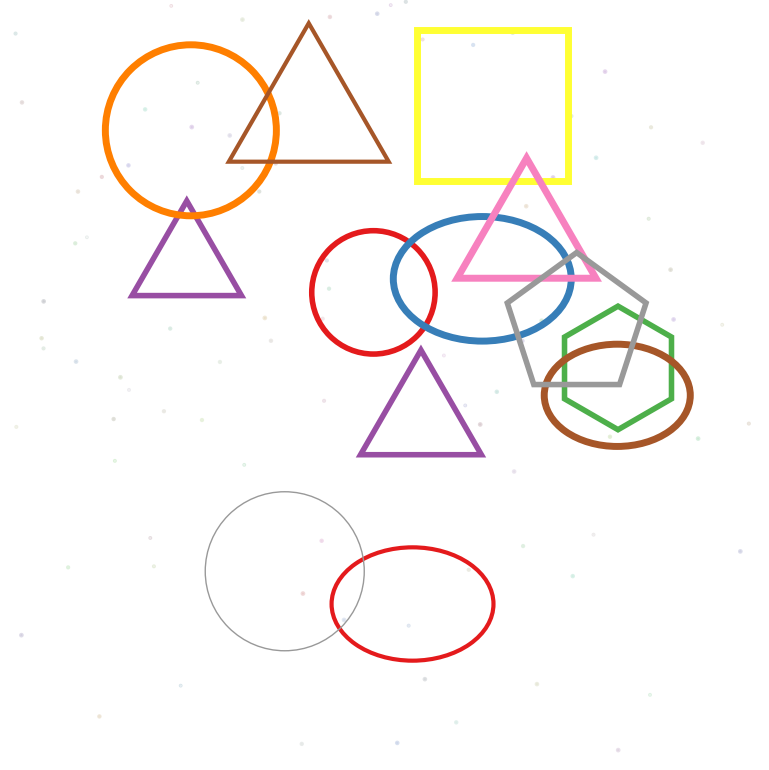[{"shape": "circle", "thickness": 2, "radius": 0.4, "center": [0.485, 0.62]}, {"shape": "oval", "thickness": 1.5, "radius": 0.53, "center": [0.536, 0.216]}, {"shape": "oval", "thickness": 2.5, "radius": 0.58, "center": [0.626, 0.638]}, {"shape": "hexagon", "thickness": 2, "radius": 0.4, "center": [0.803, 0.522]}, {"shape": "triangle", "thickness": 2, "radius": 0.45, "center": [0.547, 0.455]}, {"shape": "triangle", "thickness": 2, "radius": 0.41, "center": [0.243, 0.657]}, {"shape": "circle", "thickness": 2.5, "radius": 0.56, "center": [0.248, 0.831]}, {"shape": "square", "thickness": 2.5, "radius": 0.49, "center": [0.64, 0.863]}, {"shape": "oval", "thickness": 2.5, "radius": 0.47, "center": [0.802, 0.487]}, {"shape": "triangle", "thickness": 1.5, "radius": 0.6, "center": [0.401, 0.85]}, {"shape": "triangle", "thickness": 2.5, "radius": 0.52, "center": [0.684, 0.691]}, {"shape": "circle", "thickness": 0.5, "radius": 0.52, "center": [0.37, 0.258]}, {"shape": "pentagon", "thickness": 2, "radius": 0.47, "center": [0.749, 0.577]}]